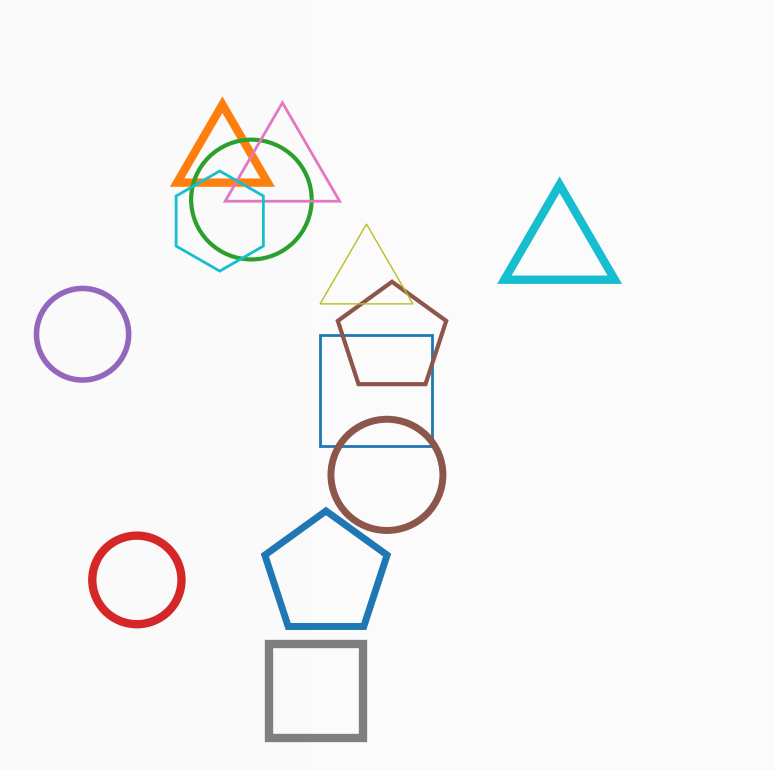[{"shape": "square", "thickness": 1, "radius": 0.36, "center": [0.485, 0.493]}, {"shape": "pentagon", "thickness": 2.5, "radius": 0.41, "center": [0.421, 0.253]}, {"shape": "triangle", "thickness": 3, "radius": 0.34, "center": [0.287, 0.797]}, {"shape": "circle", "thickness": 1.5, "radius": 0.39, "center": [0.324, 0.741]}, {"shape": "circle", "thickness": 3, "radius": 0.29, "center": [0.177, 0.247]}, {"shape": "circle", "thickness": 2, "radius": 0.3, "center": [0.107, 0.566]}, {"shape": "circle", "thickness": 2.5, "radius": 0.36, "center": [0.499, 0.383]}, {"shape": "pentagon", "thickness": 1.5, "radius": 0.37, "center": [0.506, 0.561]}, {"shape": "triangle", "thickness": 1, "radius": 0.43, "center": [0.364, 0.781]}, {"shape": "square", "thickness": 3, "radius": 0.3, "center": [0.408, 0.102]}, {"shape": "triangle", "thickness": 0.5, "radius": 0.35, "center": [0.473, 0.64]}, {"shape": "triangle", "thickness": 3, "radius": 0.41, "center": [0.722, 0.678]}, {"shape": "hexagon", "thickness": 1, "radius": 0.32, "center": [0.284, 0.713]}]